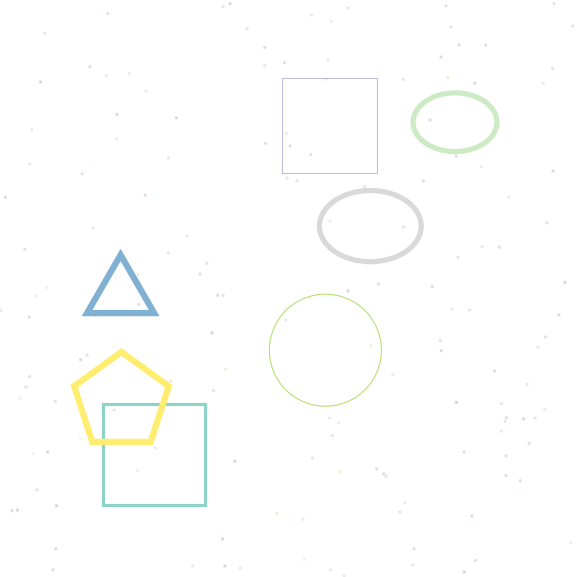[{"shape": "square", "thickness": 1.5, "radius": 0.44, "center": [0.267, 0.212]}, {"shape": "square", "thickness": 0.5, "radius": 0.41, "center": [0.571, 0.782]}, {"shape": "triangle", "thickness": 3, "radius": 0.34, "center": [0.209, 0.491]}, {"shape": "circle", "thickness": 0.5, "radius": 0.49, "center": [0.563, 0.393]}, {"shape": "oval", "thickness": 2.5, "radius": 0.44, "center": [0.641, 0.608]}, {"shape": "oval", "thickness": 2.5, "radius": 0.36, "center": [0.788, 0.788]}, {"shape": "pentagon", "thickness": 3, "radius": 0.43, "center": [0.21, 0.304]}]